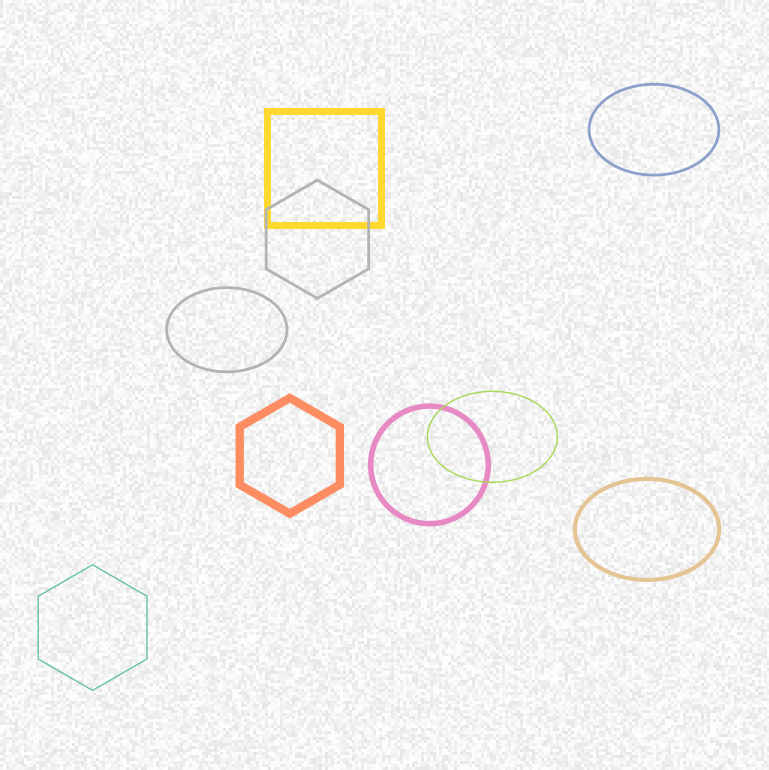[{"shape": "hexagon", "thickness": 0.5, "radius": 0.41, "center": [0.12, 0.185]}, {"shape": "hexagon", "thickness": 3, "radius": 0.38, "center": [0.376, 0.408]}, {"shape": "oval", "thickness": 1, "radius": 0.42, "center": [0.849, 0.832]}, {"shape": "circle", "thickness": 2, "radius": 0.38, "center": [0.558, 0.396]}, {"shape": "oval", "thickness": 0.5, "radius": 0.42, "center": [0.639, 0.433]}, {"shape": "square", "thickness": 2.5, "radius": 0.37, "center": [0.421, 0.782]}, {"shape": "oval", "thickness": 1.5, "radius": 0.47, "center": [0.84, 0.312]}, {"shape": "hexagon", "thickness": 1, "radius": 0.38, "center": [0.412, 0.689]}, {"shape": "oval", "thickness": 1, "radius": 0.39, "center": [0.295, 0.572]}]